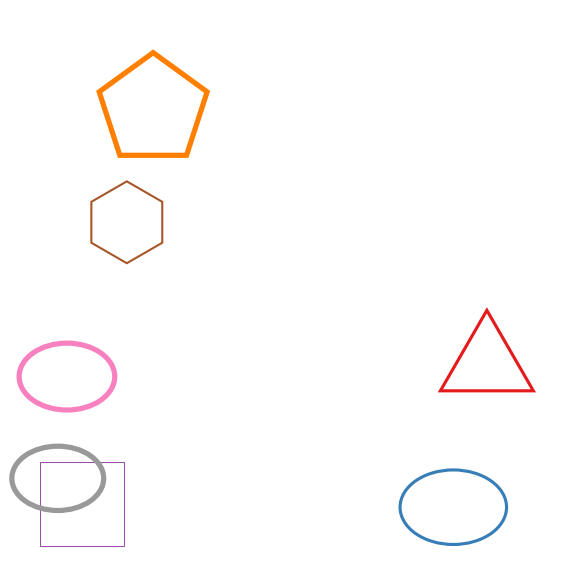[{"shape": "triangle", "thickness": 1.5, "radius": 0.46, "center": [0.843, 0.369]}, {"shape": "oval", "thickness": 1.5, "radius": 0.46, "center": [0.785, 0.121]}, {"shape": "square", "thickness": 0.5, "radius": 0.36, "center": [0.142, 0.127]}, {"shape": "pentagon", "thickness": 2.5, "radius": 0.49, "center": [0.265, 0.81]}, {"shape": "hexagon", "thickness": 1, "radius": 0.35, "center": [0.22, 0.614]}, {"shape": "oval", "thickness": 2.5, "radius": 0.41, "center": [0.116, 0.347]}, {"shape": "oval", "thickness": 2.5, "radius": 0.4, "center": [0.1, 0.171]}]